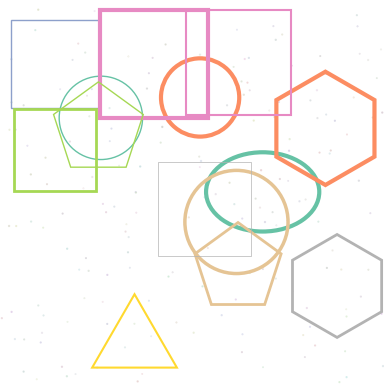[{"shape": "oval", "thickness": 3, "radius": 0.74, "center": [0.682, 0.502]}, {"shape": "circle", "thickness": 1, "radius": 0.54, "center": [0.262, 0.694]}, {"shape": "circle", "thickness": 3, "radius": 0.51, "center": [0.52, 0.747]}, {"shape": "hexagon", "thickness": 3, "radius": 0.74, "center": [0.845, 0.667]}, {"shape": "square", "thickness": 1, "radius": 0.57, "center": [0.143, 0.834]}, {"shape": "square", "thickness": 1.5, "radius": 0.68, "center": [0.619, 0.837]}, {"shape": "square", "thickness": 3, "radius": 0.7, "center": [0.4, 0.833]}, {"shape": "square", "thickness": 2, "radius": 0.53, "center": [0.143, 0.61]}, {"shape": "pentagon", "thickness": 1, "radius": 0.61, "center": [0.256, 0.665]}, {"shape": "triangle", "thickness": 1.5, "radius": 0.64, "center": [0.349, 0.109]}, {"shape": "pentagon", "thickness": 2, "radius": 0.59, "center": [0.618, 0.304]}, {"shape": "circle", "thickness": 2.5, "radius": 0.67, "center": [0.614, 0.423]}, {"shape": "square", "thickness": 0.5, "radius": 0.61, "center": [0.531, 0.457]}, {"shape": "hexagon", "thickness": 2, "radius": 0.67, "center": [0.876, 0.257]}]